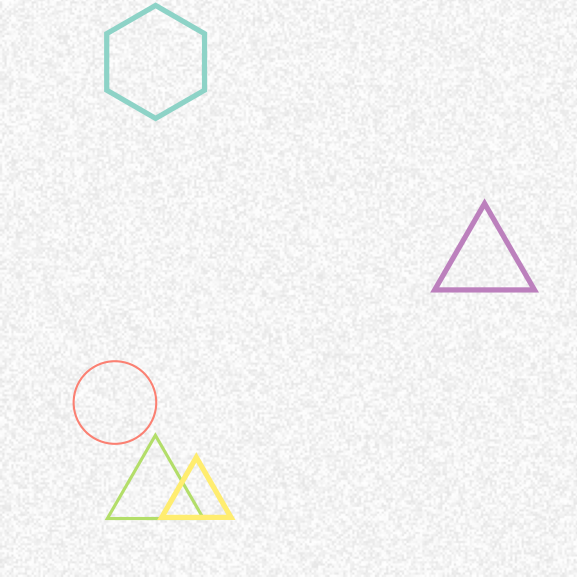[{"shape": "hexagon", "thickness": 2.5, "radius": 0.49, "center": [0.269, 0.892]}, {"shape": "circle", "thickness": 1, "radius": 0.36, "center": [0.199, 0.302]}, {"shape": "triangle", "thickness": 1.5, "radius": 0.48, "center": [0.269, 0.149]}, {"shape": "triangle", "thickness": 2.5, "radius": 0.5, "center": [0.839, 0.547]}, {"shape": "triangle", "thickness": 2.5, "radius": 0.35, "center": [0.34, 0.138]}]